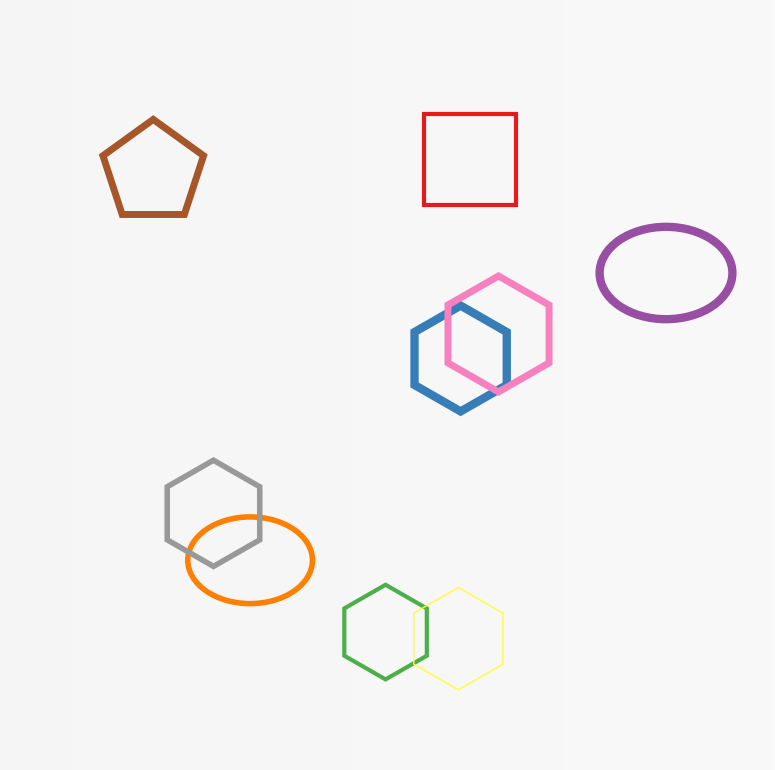[{"shape": "square", "thickness": 1.5, "radius": 0.3, "center": [0.606, 0.793]}, {"shape": "hexagon", "thickness": 3, "radius": 0.34, "center": [0.594, 0.534]}, {"shape": "hexagon", "thickness": 1.5, "radius": 0.31, "center": [0.498, 0.179]}, {"shape": "oval", "thickness": 3, "radius": 0.43, "center": [0.859, 0.645]}, {"shape": "oval", "thickness": 2, "radius": 0.4, "center": [0.323, 0.272]}, {"shape": "hexagon", "thickness": 0.5, "radius": 0.33, "center": [0.591, 0.171]}, {"shape": "pentagon", "thickness": 2.5, "radius": 0.34, "center": [0.198, 0.777]}, {"shape": "hexagon", "thickness": 2.5, "radius": 0.38, "center": [0.643, 0.566]}, {"shape": "hexagon", "thickness": 2, "radius": 0.34, "center": [0.275, 0.333]}]